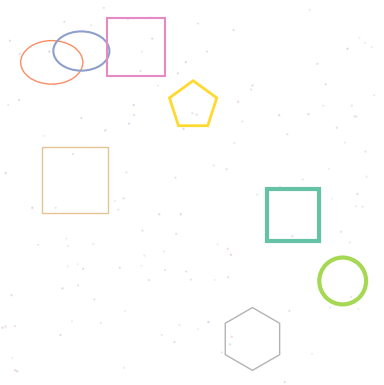[{"shape": "square", "thickness": 3, "radius": 0.34, "center": [0.762, 0.443]}, {"shape": "oval", "thickness": 1, "radius": 0.4, "center": [0.134, 0.838]}, {"shape": "oval", "thickness": 1.5, "radius": 0.36, "center": [0.211, 0.867]}, {"shape": "square", "thickness": 1.5, "radius": 0.38, "center": [0.353, 0.878]}, {"shape": "circle", "thickness": 3, "radius": 0.3, "center": [0.89, 0.27]}, {"shape": "pentagon", "thickness": 2, "radius": 0.32, "center": [0.502, 0.726]}, {"shape": "square", "thickness": 1, "radius": 0.43, "center": [0.195, 0.532]}, {"shape": "hexagon", "thickness": 1, "radius": 0.41, "center": [0.656, 0.12]}]